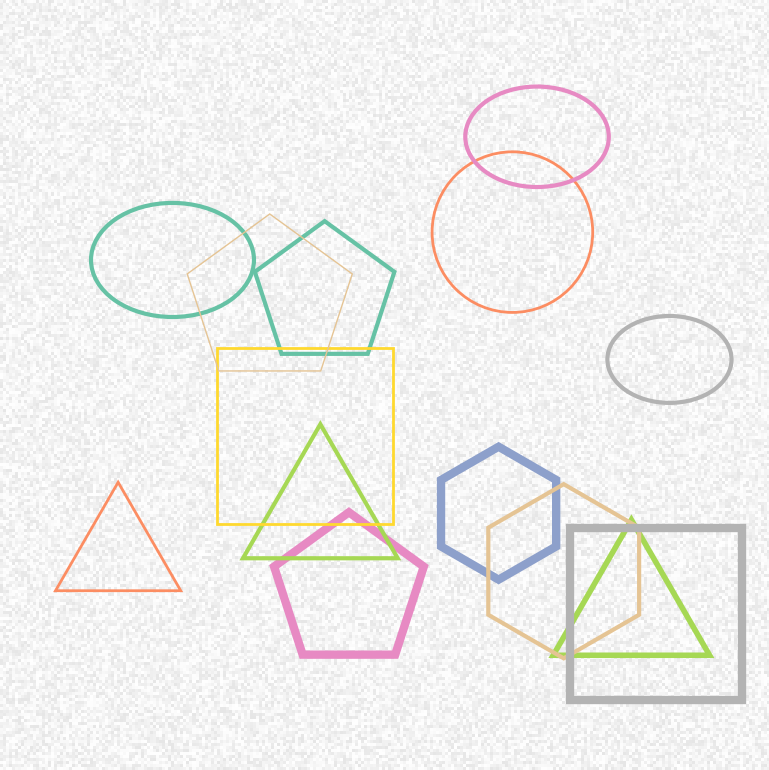[{"shape": "pentagon", "thickness": 1.5, "radius": 0.48, "center": [0.422, 0.618]}, {"shape": "oval", "thickness": 1.5, "radius": 0.53, "center": [0.224, 0.662]}, {"shape": "triangle", "thickness": 1, "radius": 0.47, "center": [0.153, 0.28]}, {"shape": "circle", "thickness": 1, "radius": 0.52, "center": [0.665, 0.699]}, {"shape": "hexagon", "thickness": 3, "radius": 0.43, "center": [0.648, 0.334]}, {"shape": "pentagon", "thickness": 3, "radius": 0.51, "center": [0.453, 0.233]}, {"shape": "oval", "thickness": 1.5, "radius": 0.47, "center": [0.697, 0.822]}, {"shape": "triangle", "thickness": 1.5, "radius": 0.58, "center": [0.416, 0.333]}, {"shape": "triangle", "thickness": 2, "radius": 0.59, "center": [0.82, 0.208]}, {"shape": "square", "thickness": 1, "radius": 0.57, "center": [0.396, 0.434]}, {"shape": "pentagon", "thickness": 0.5, "radius": 0.56, "center": [0.35, 0.609]}, {"shape": "hexagon", "thickness": 1.5, "radius": 0.57, "center": [0.732, 0.258]}, {"shape": "square", "thickness": 3, "radius": 0.56, "center": [0.852, 0.202]}, {"shape": "oval", "thickness": 1.5, "radius": 0.4, "center": [0.869, 0.533]}]